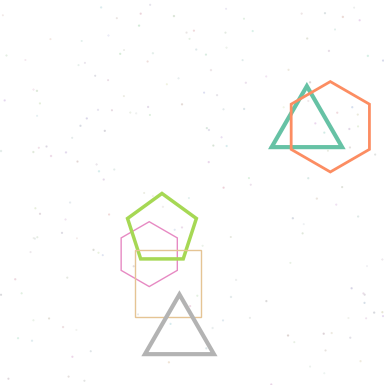[{"shape": "triangle", "thickness": 3, "radius": 0.53, "center": [0.797, 0.671]}, {"shape": "hexagon", "thickness": 2, "radius": 0.59, "center": [0.858, 0.671]}, {"shape": "hexagon", "thickness": 1, "radius": 0.42, "center": [0.388, 0.34]}, {"shape": "pentagon", "thickness": 2.5, "radius": 0.47, "center": [0.421, 0.404]}, {"shape": "square", "thickness": 1, "radius": 0.43, "center": [0.436, 0.263]}, {"shape": "triangle", "thickness": 3, "radius": 0.52, "center": [0.466, 0.132]}]